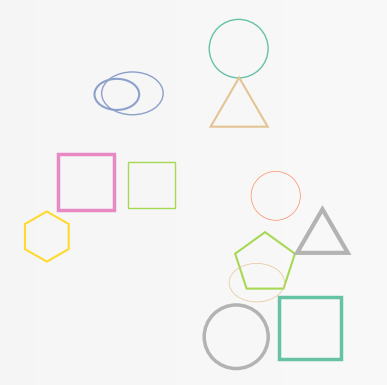[{"shape": "circle", "thickness": 1, "radius": 0.38, "center": [0.616, 0.874]}, {"shape": "square", "thickness": 2.5, "radius": 0.4, "center": [0.799, 0.148]}, {"shape": "circle", "thickness": 0.5, "radius": 0.32, "center": [0.712, 0.491]}, {"shape": "oval", "thickness": 1, "radius": 0.4, "center": [0.342, 0.758]}, {"shape": "oval", "thickness": 1.5, "radius": 0.29, "center": [0.302, 0.755]}, {"shape": "square", "thickness": 2.5, "radius": 0.36, "center": [0.221, 0.526]}, {"shape": "square", "thickness": 1, "radius": 0.3, "center": [0.391, 0.519]}, {"shape": "pentagon", "thickness": 1.5, "radius": 0.41, "center": [0.684, 0.316]}, {"shape": "hexagon", "thickness": 1.5, "radius": 0.33, "center": [0.121, 0.386]}, {"shape": "oval", "thickness": 0.5, "radius": 0.36, "center": [0.663, 0.266]}, {"shape": "triangle", "thickness": 1.5, "radius": 0.43, "center": [0.617, 0.713]}, {"shape": "circle", "thickness": 2.5, "radius": 0.41, "center": [0.61, 0.125]}, {"shape": "triangle", "thickness": 3, "radius": 0.38, "center": [0.832, 0.381]}]